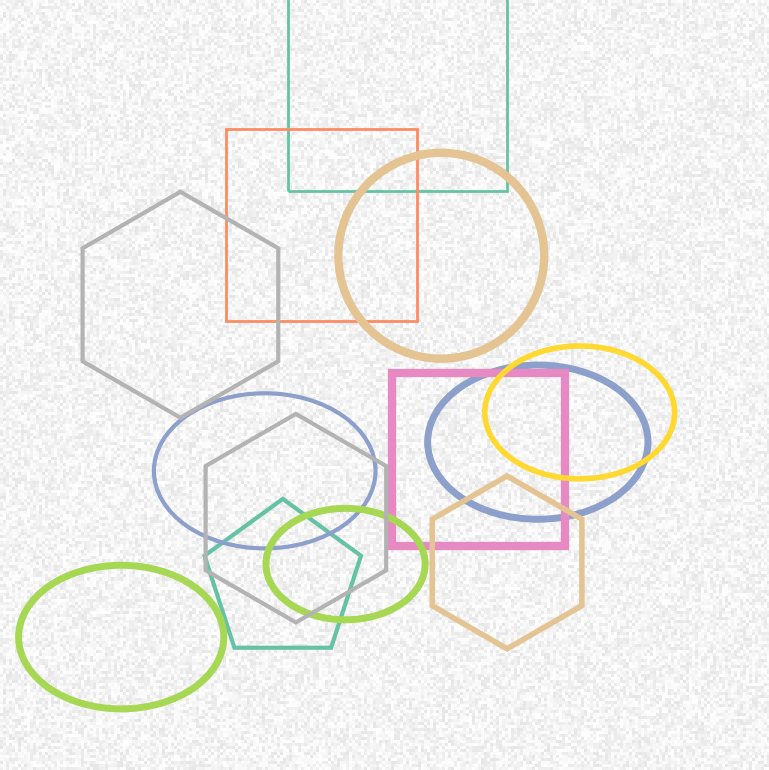[{"shape": "square", "thickness": 1, "radius": 0.71, "center": [0.516, 0.894]}, {"shape": "pentagon", "thickness": 1.5, "radius": 0.53, "center": [0.367, 0.245]}, {"shape": "square", "thickness": 1, "radius": 0.62, "center": [0.417, 0.708]}, {"shape": "oval", "thickness": 1.5, "radius": 0.72, "center": [0.344, 0.389]}, {"shape": "oval", "thickness": 2.5, "radius": 0.72, "center": [0.698, 0.426]}, {"shape": "square", "thickness": 3, "radius": 0.56, "center": [0.622, 0.404]}, {"shape": "oval", "thickness": 2.5, "radius": 0.67, "center": [0.157, 0.173]}, {"shape": "oval", "thickness": 2.5, "radius": 0.52, "center": [0.449, 0.267]}, {"shape": "oval", "thickness": 2, "radius": 0.62, "center": [0.753, 0.464]}, {"shape": "hexagon", "thickness": 2, "radius": 0.56, "center": [0.659, 0.27]}, {"shape": "circle", "thickness": 3, "radius": 0.67, "center": [0.573, 0.668]}, {"shape": "hexagon", "thickness": 1.5, "radius": 0.68, "center": [0.384, 0.327]}, {"shape": "hexagon", "thickness": 1.5, "radius": 0.73, "center": [0.234, 0.604]}]